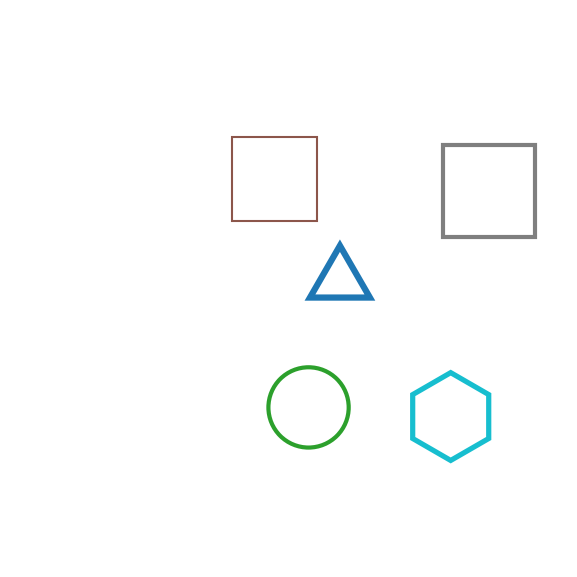[{"shape": "triangle", "thickness": 3, "radius": 0.3, "center": [0.589, 0.514]}, {"shape": "circle", "thickness": 2, "radius": 0.35, "center": [0.534, 0.294]}, {"shape": "square", "thickness": 1, "radius": 0.37, "center": [0.475, 0.689]}, {"shape": "square", "thickness": 2, "radius": 0.4, "center": [0.846, 0.668]}, {"shape": "hexagon", "thickness": 2.5, "radius": 0.38, "center": [0.78, 0.278]}]